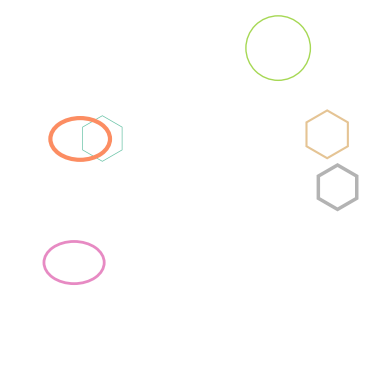[{"shape": "hexagon", "thickness": 0.5, "radius": 0.3, "center": [0.266, 0.64]}, {"shape": "oval", "thickness": 3, "radius": 0.39, "center": [0.208, 0.639]}, {"shape": "oval", "thickness": 2, "radius": 0.39, "center": [0.192, 0.318]}, {"shape": "circle", "thickness": 1, "radius": 0.42, "center": [0.722, 0.875]}, {"shape": "hexagon", "thickness": 1.5, "radius": 0.31, "center": [0.85, 0.651]}, {"shape": "hexagon", "thickness": 2.5, "radius": 0.29, "center": [0.877, 0.514]}]